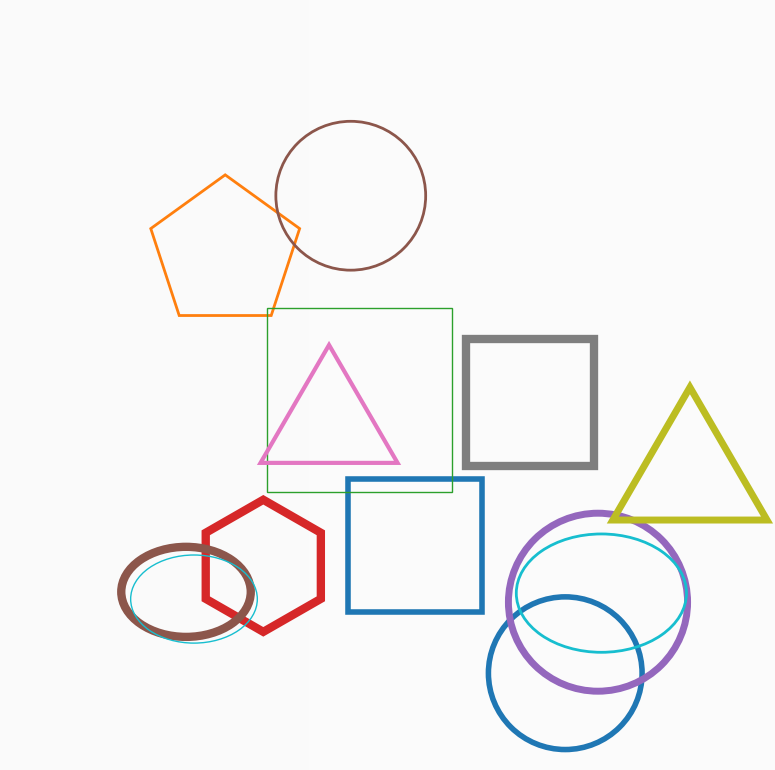[{"shape": "square", "thickness": 2, "radius": 0.43, "center": [0.536, 0.292]}, {"shape": "circle", "thickness": 2, "radius": 0.5, "center": [0.729, 0.126]}, {"shape": "pentagon", "thickness": 1, "radius": 0.5, "center": [0.291, 0.672]}, {"shape": "square", "thickness": 0.5, "radius": 0.6, "center": [0.464, 0.481]}, {"shape": "hexagon", "thickness": 3, "radius": 0.43, "center": [0.34, 0.265]}, {"shape": "circle", "thickness": 2.5, "radius": 0.58, "center": [0.772, 0.218]}, {"shape": "oval", "thickness": 3, "radius": 0.42, "center": [0.24, 0.231]}, {"shape": "circle", "thickness": 1, "radius": 0.48, "center": [0.453, 0.746]}, {"shape": "triangle", "thickness": 1.5, "radius": 0.51, "center": [0.425, 0.45]}, {"shape": "square", "thickness": 3, "radius": 0.41, "center": [0.684, 0.478]}, {"shape": "triangle", "thickness": 2.5, "radius": 0.57, "center": [0.89, 0.382]}, {"shape": "oval", "thickness": 1, "radius": 0.55, "center": [0.776, 0.23]}, {"shape": "oval", "thickness": 0.5, "radius": 0.41, "center": [0.25, 0.222]}]